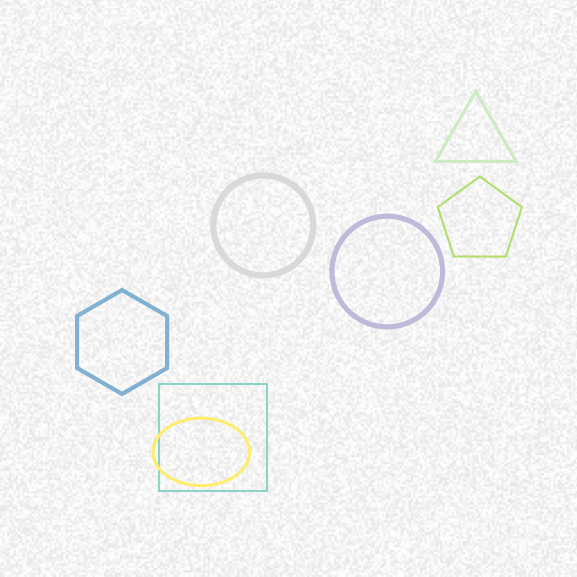[{"shape": "square", "thickness": 1, "radius": 0.47, "center": [0.369, 0.242]}, {"shape": "circle", "thickness": 2.5, "radius": 0.48, "center": [0.671, 0.529]}, {"shape": "hexagon", "thickness": 2, "radius": 0.45, "center": [0.211, 0.407]}, {"shape": "pentagon", "thickness": 1, "radius": 0.38, "center": [0.831, 0.617]}, {"shape": "circle", "thickness": 3, "radius": 0.43, "center": [0.456, 0.609]}, {"shape": "triangle", "thickness": 1.5, "radius": 0.4, "center": [0.824, 0.76]}, {"shape": "oval", "thickness": 1.5, "radius": 0.42, "center": [0.349, 0.217]}]